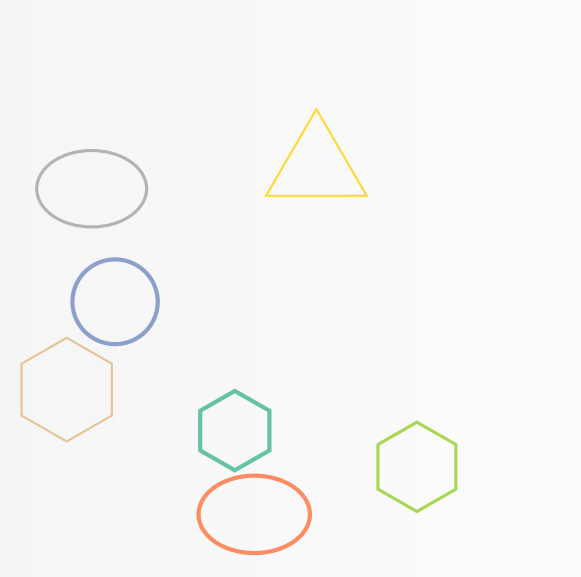[{"shape": "hexagon", "thickness": 2, "radius": 0.34, "center": [0.404, 0.253]}, {"shape": "oval", "thickness": 2, "radius": 0.48, "center": [0.437, 0.108]}, {"shape": "circle", "thickness": 2, "radius": 0.37, "center": [0.198, 0.477]}, {"shape": "hexagon", "thickness": 1.5, "radius": 0.39, "center": [0.717, 0.191]}, {"shape": "triangle", "thickness": 1, "radius": 0.5, "center": [0.544, 0.71]}, {"shape": "hexagon", "thickness": 1, "radius": 0.45, "center": [0.115, 0.324]}, {"shape": "oval", "thickness": 1.5, "radius": 0.47, "center": [0.158, 0.672]}]